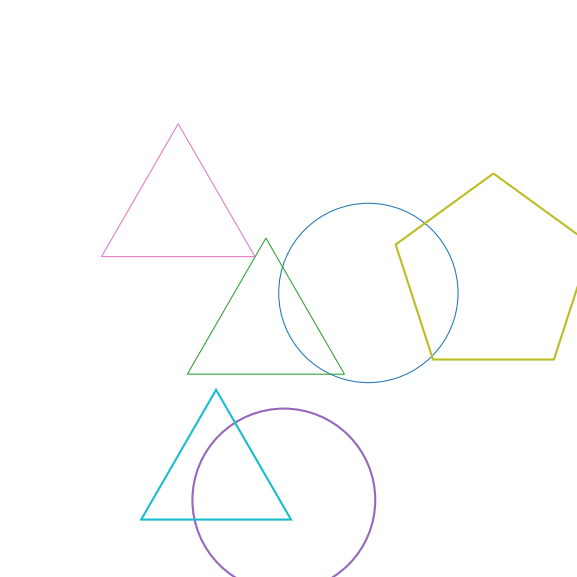[{"shape": "circle", "thickness": 0.5, "radius": 0.78, "center": [0.638, 0.492]}, {"shape": "triangle", "thickness": 0.5, "radius": 0.79, "center": [0.46, 0.43]}, {"shape": "circle", "thickness": 1, "radius": 0.79, "center": [0.491, 0.133]}, {"shape": "triangle", "thickness": 0.5, "radius": 0.77, "center": [0.309, 0.631]}, {"shape": "pentagon", "thickness": 1, "radius": 0.89, "center": [0.854, 0.521]}, {"shape": "triangle", "thickness": 1, "radius": 0.75, "center": [0.374, 0.174]}]